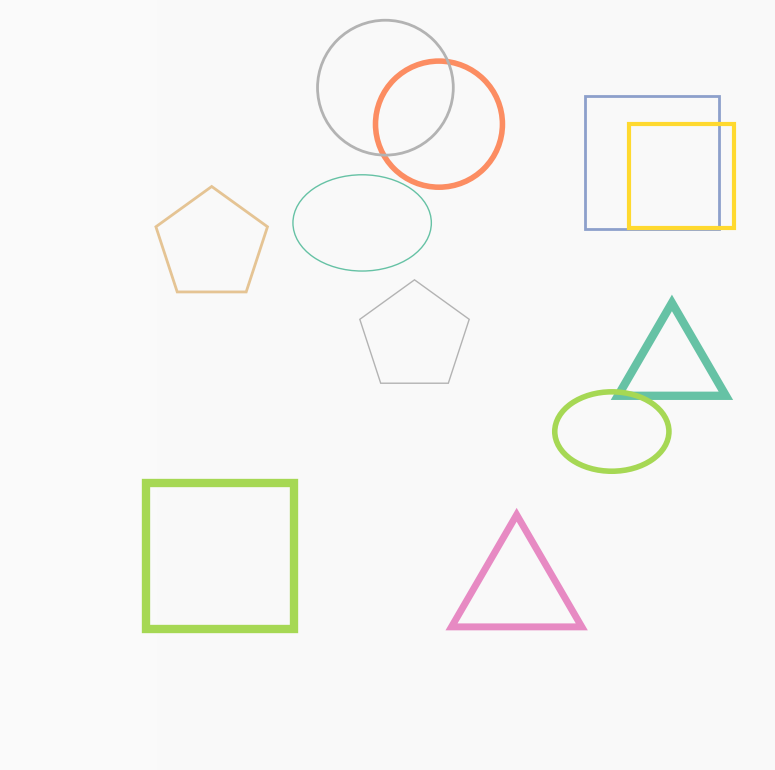[{"shape": "oval", "thickness": 0.5, "radius": 0.45, "center": [0.467, 0.711]}, {"shape": "triangle", "thickness": 3, "radius": 0.4, "center": [0.867, 0.526]}, {"shape": "circle", "thickness": 2, "radius": 0.41, "center": [0.566, 0.839]}, {"shape": "square", "thickness": 1, "radius": 0.43, "center": [0.841, 0.789]}, {"shape": "triangle", "thickness": 2.5, "radius": 0.49, "center": [0.667, 0.234]}, {"shape": "oval", "thickness": 2, "radius": 0.37, "center": [0.789, 0.44]}, {"shape": "square", "thickness": 3, "radius": 0.48, "center": [0.284, 0.278]}, {"shape": "square", "thickness": 1.5, "radius": 0.34, "center": [0.879, 0.772]}, {"shape": "pentagon", "thickness": 1, "radius": 0.38, "center": [0.273, 0.682]}, {"shape": "circle", "thickness": 1, "radius": 0.44, "center": [0.497, 0.886]}, {"shape": "pentagon", "thickness": 0.5, "radius": 0.37, "center": [0.535, 0.562]}]